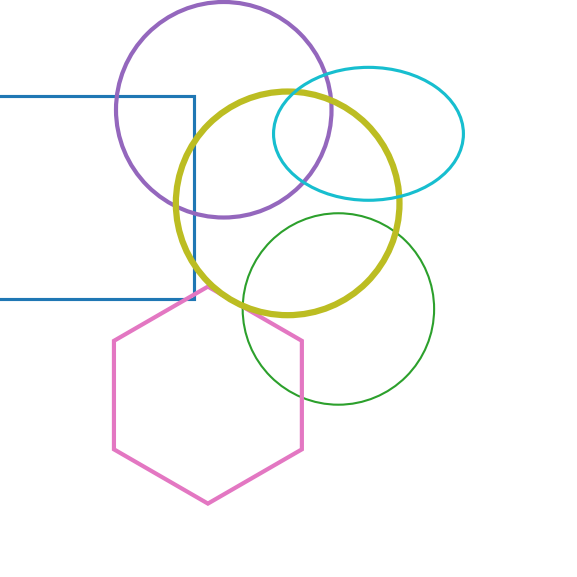[{"shape": "square", "thickness": 1.5, "radius": 0.88, "center": [0.161, 0.657]}, {"shape": "circle", "thickness": 1, "radius": 0.83, "center": [0.586, 0.464]}, {"shape": "circle", "thickness": 2, "radius": 0.93, "center": [0.387, 0.809]}, {"shape": "hexagon", "thickness": 2, "radius": 0.94, "center": [0.36, 0.315]}, {"shape": "circle", "thickness": 3, "radius": 0.97, "center": [0.498, 0.647]}, {"shape": "oval", "thickness": 1.5, "radius": 0.82, "center": [0.638, 0.767]}]